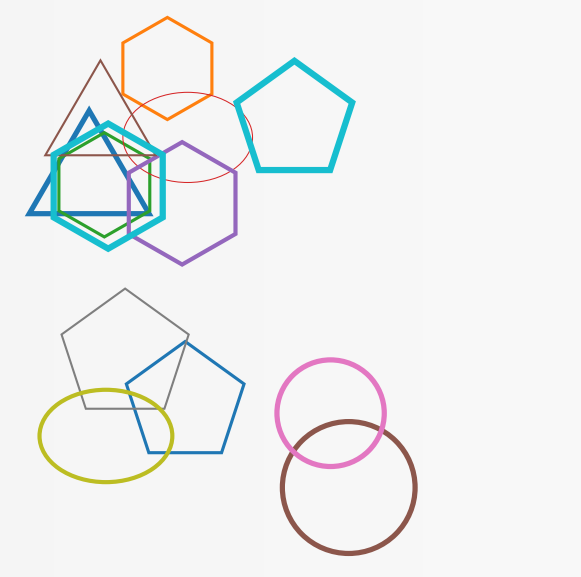[{"shape": "pentagon", "thickness": 1.5, "radius": 0.53, "center": [0.319, 0.301]}, {"shape": "triangle", "thickness": 2.5, "radius": 0.59, "center": [0.153, 0.689]}, {"shape": "hexagon", "thickness": 1.5, "radius": 0.44, "center": [0.288, 0.881]}, {"shape": "hexagon", "thickness": 1.5, "radius": 0.45, "center": [0.18, 0.679]}, {"shape": "oval", "thickness": 0.5, "radius": 0.56, "center": [0.323, 0.761]}, {"shape": "hexagon", "thickness": 2, "radius": 0.53, "center": [0.313, 0.647]}, {"shape": "triangle", "thickness": 1, "radius": 0.55, "center": [0.173, 0.785]}, {"shape": "circle", "thickness": 2.5, "radius": 0.57, "center": [0.6, 0.155]}, {"shape": "circle", "thickness": 2.5, "radius": 0.46, "center": [0.569, 0.284]}, {"shape": "pentagon", "thickness": 1, "radius": 0.58, "center": [0.215, 0.384]}, {"shape": "oval", "thickness": 2, "radius": 0.57, "center": [0.182, 0.244]}, {"shape": "hexagon", "thickness": 3, "radius": 0.54, "center": [0.186, 0.677]}, {"shape": "pentagon", "thickness": 3, "radius": 0.52, "center": [0.507, 0.789]}]